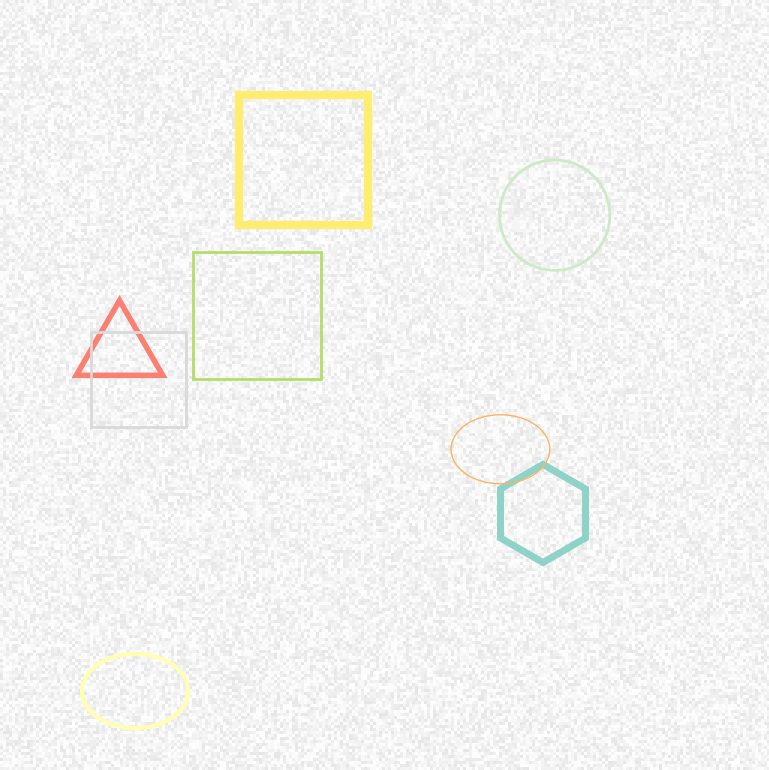[{"shape": "hexagon", "thickness": 2.5, "radius": 0.32, "center": [0.705, 0.333]}, {"shape": "oval", "thickness": 1.5, "radius": 0.34, "center": [0.175, 0.103]}, {"shape": "triangle", "thickness": 2, "radius": 0.32, "center": [0.155, 0.545]}, {"shape": "oval", "thickness": 0.5, "radius": 0.32, "center": [0.65, 0.417]}, {"shape": "square", "thickness": 1, "radius": 0.42, "center": [0.334, 0.59]}, {"shape": "square", "thickness": 1, "radius": 0.31, "center": [0.18, 0.507]}, {"shape": "circle", "thickness": 1, "radius": 0.36, "center": [0.72, 0.721]}, {"shape": "square", "thickness": 3, "radius": 0.42, "center": [0.394, 0.792]}]